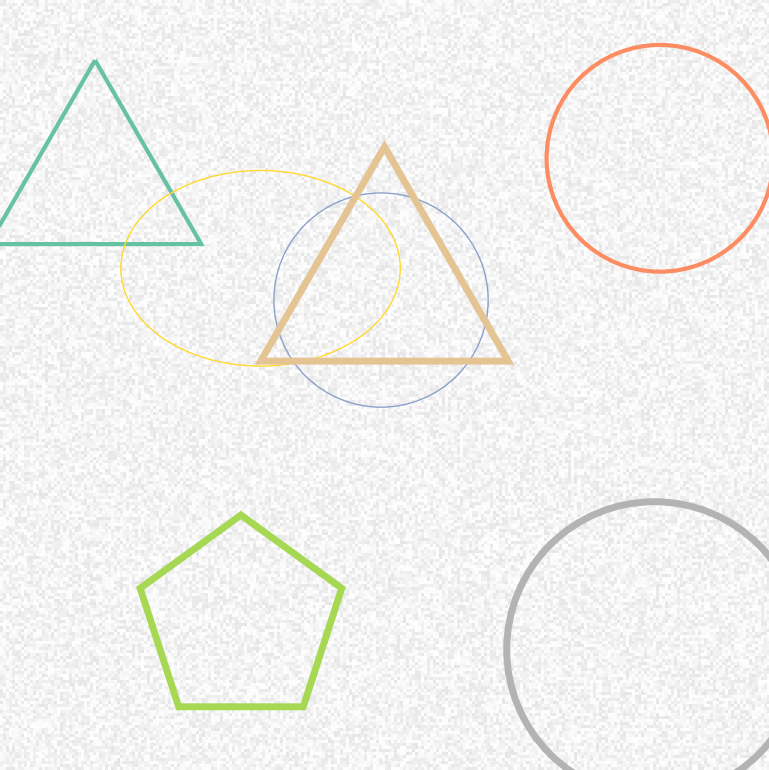[{"shape": "triangle", "thickness": 1.5, "radius": 0.8, "center": [0.123, 0.763]}, {"shape": "circle", "thickness": 1.5, "radius": 0.74, "center": [0.857, 0.794]}, {"shape": "circle", "thickness": 0.5, "radius": 0.7, "center": [0.495, 0.61]}, {"shape": "pentagon", "thickness": 2.5, "radius": 0.69, "center": [0.313, 0.193]}, {"shape": "oval", "thickness": 0.5, "radius": 0.91, "center": [0.338, 0.652]}, {"shape": "triangle", "thickness": 2.5, "radius": 0.93, "center": [0.499, 0.624]}, {"shape": "circle", "thickness": 2.5, "radius": 0.96, "center": [0.85, 0.157]}]